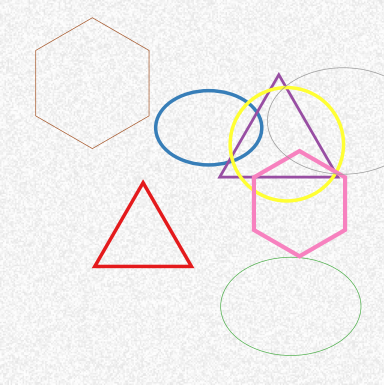[{"shape": "triangle", "thickness": 2.5, "radius": 0.73, "center": [0.372, 0.38]}, {"shape": "oval", "thickness": 2.5, "radius": 0.69, "center": [0.542, 0.668]}, {"shape": "oval", "thickness": 0.5, "radius": 0.91, "center": [0.755, 0.204]}, {"shape": "triangle", "thickness": 2, "radius": 0.89, "center": [0.724, 0.629]}, {"shape": "circle", "thickness": 2.5, "radius": 0.74, "center": [0.745, 0.625]}, {"shape": "hexagon", "thickness": 0.5, "radius": 0.85, "center": [0.24, 0.784]}, {"shape": "hexagon", "thickness": 3, "radius": 0.68, "center": [0.778, 0.471]}, {"shape": "oval", "thickness": 0.5, "radius": 0.99, "center": [0.892, 0.686]}]